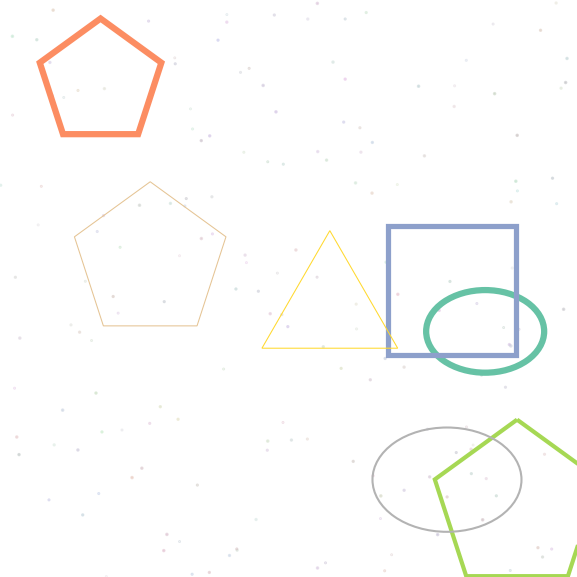[{"shape": "oval", "thickness": 3, "radius": 0.51, "center": [0.84, 0.425]}, {"shape": "pentagon", "thickness": 3, "radius": 0.55, "center": [0.174, 0.856]}, {"shape": "square", "thickness": 2.5, "radius": 0.55, "center": [0.783, 0.496]}, {"shape": "pentagon", "thickness": 2, "radius": 0.75, "center": [0.895, 0.123]}, {"shape": "triangle", "thickness": 0.5, "radius": 0.68, "center": [0.571, 0.464]}, {"shape": "pentagon", "thickness": 0.5, "radius": 0.69, "center": [0.26, 0.546]}, {"shape": "oval", "thickness": 1, "radius": 0.65, "center": [0.774, 0.169]}]